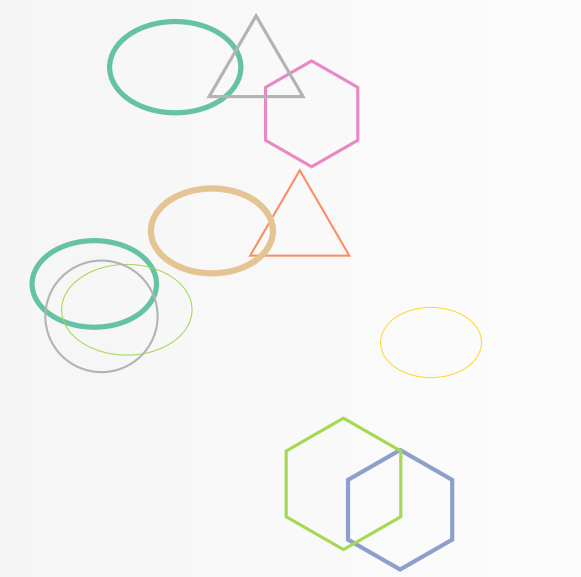[{"shape": "oval", "thickness": 2.5, "radius": 0.54, "center": [0.162, 0.507]}, {"shape": "oval", "thickness": 2.5, "radius": 0.56, "center": [0.301, 0.883]}, {"shape": "triangle", "thickness": 1, "radius": 0.49, "center": [0.516, 0.606]}, {"shape": "hexagon", "thickness": 2, "radius": 0.52, "center": [0.688, 0.116]}, {"shape": "hexagon", "thickness": 1.5, "radius": 0.46, "center": [0.536, 0.802]}, {"shape": "oval", "thickness": 0.5, "radius": 0.56, "center": [0.218, 0.463]}, {"shape": "hexagon", "thickness": 1.5, "radius": 0.57, "center": [0.591, 0.161]}, {"shape": "oval", "thickness": 0.5, "radius": 0.43, "center": [0.742, 0.406]}, {"shape": "oval", "thickness": 3, "radius": 0.52, "center": [0.365, 0.599]}, {"shape": "triangle", "thickness": 1.5, "radius": 0.47, "center": [0.441, 0.879]}, {"shape": "circle", "thickness": 1, "radius": 0.48, "center": [0.175, 0.451]}]